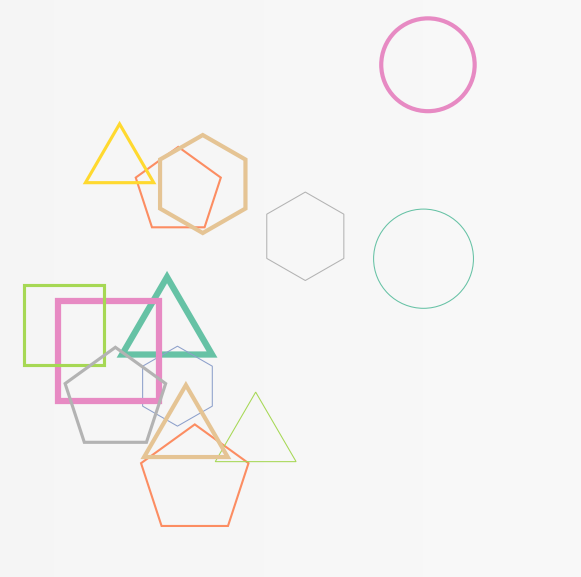[{"shape": "triangle", "thickness": 3, "radius": 0.45, "center": [0.287, 0.43]}, {"shape": "circle", "thickness": 0.5, "radius": 0.43, "center": [0.729, 0.551]}, {"shape": "pentagon", "thickness": 1, "radius": 0.38, "center": [0.307, 0.668]}, {"shape": "pentagon", "thickness": 1, "radius": 0.49, "center": [0.335, 0.167]}, {"shape": "hexagon", "thickness": 0.5, "radius": 0.35, "center": [0.305, 0.33]}, {"shape": "square", "thickness": 3, "radius": 0.43, "center": [0.186, 0.391]}, {"shape": "circle", "thickness": 2, "radius": 0.4, "center": [0.736, 0.887]}, {"shape": "triangle", "thickness": 0.5, "radius": 0.4, "center": [0.44, 0.24]}, {"shape": "square", "thickness": 1.5, "radius": 0.34, "center": [0.111, 0.437]}, {"shape": "triangle", "thickness": 1.5, "radius": 0.34, "center": [0.206, 0.717]}, {"shape": "hexagon", "thickness": 2, "radius": 0.42, "center": [0.349, 0.68]}, {"shape": "triangle", "thickness": 2, "radius": 0.42, "center": [0.32, 0.249]}, {"shape": "hexagon", "thickness": 0.5, "radius": 0.38, "center": [0.525, 0.59]}, {"shape": "pentagon", "thickness": 1.5, "radius": 0.45, "center": [0.199, 0.307]}]